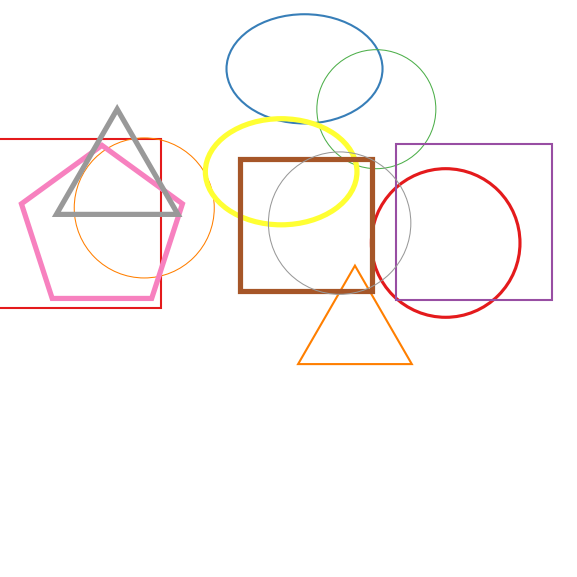[{"shape": "square", "thickness": 1, "radius": 0.73, "center": [0.132, 0.612]}, {"shape": "circle", "thickness": 1.5, "radius": 0.64, "center": [0.772, 0.578]}, {"shape": "oval", "thickness": 1, "radius": 0.68, "center": [0.527, 0.88]}, {"shape": "circle", "thickness": 0.5, "radius": 0.52, "center": [0.652, 0.81]}, {"shape": "square", "thickness": 1, "radius": 0.68, "center": [0.821, 0.615]}, {"shape": "circle", "thickness": 0.5, "radius": 0.61, "center": [0.25, 0.639]}, {"shape": "triangle", "thickness": 1, "radius": 0.57, "center": [0.615, 0.426]}, {"shape": "oval", "thickness": 2.5, "radius": 0.66, "center": [0.487, 0.702]}, {"shape": "square", "thickness": 2.5, "radius": 0.57, "center": [0.529, 0.609]}, {"shape": "pentagon", "thickness": 2.5, "radius": 0.73, "center": [0.177, 0.601]}, {"shape": "circle", "thickness": 0.5, "radius": 0.62, "center": [0.588, 0.613]}, {"shape": "triangle", "thickness": 2.5, "radius": 0.61, "center": [0.203, 0.689]}]